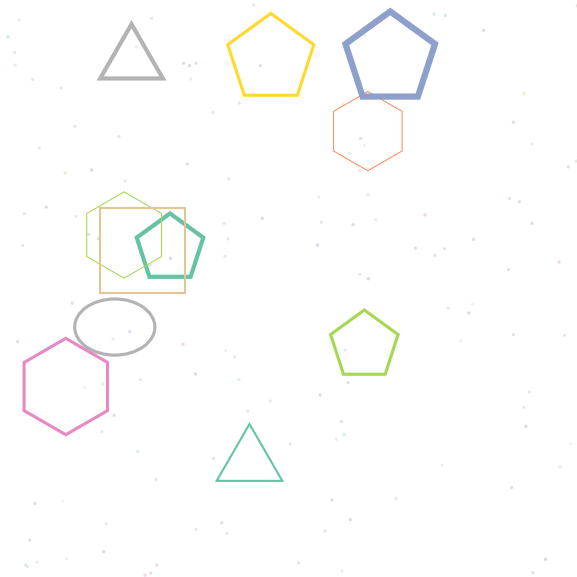[{"shape": "triangle", "thickness": 1, "radius": 0.33, "center": [0.432, 0.199]}, {"shape": "pentagon", "thickness": 2, "radius": 0.3, "center": [0.294, 0.569]}, {"shape": "hexagon", "thickness": 0.5, "radius": 0.34, "center": [0.637, 0.772]}, {"shape": "pentagon", "thickness": 3, "radius": 0.41, "center": [0.676, 0.898]}, {"shape": "hexagon", "thickness": 1.5, "radius": 0.42, "center": [0.114, 0.33]}, {"shape": "pentagon", "thickness": 1.5, "radius": 0.31, "center": [0.631, 0.401]}, {"shape": "hexagon", "thickness": 0.5, "radius": 0.37, "center": [0.215, 0.592]}, {"shape": "pentagon", "thickness": 1.5, "radius": 0.39, "center": [0.469, 0.898]}, {"shape": "square", "thickness": 1, "radius": 0.37, "center": [0.247, 0.565]}, {"shape": "oval", "thickness": 1.5, "radius": 0.35, "center": [0.199, 0.433]}, {"shape": "triangle", "thickness": 2, "radius": 0.31, "center": [0.228, 0.895]}]